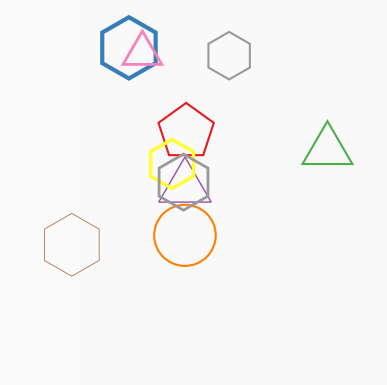[{"shape": "pentagon", "thickness": 1.5, "radius": 0.38, "center": [0.48, 0.658]}, {"shape": "hexagon", "thickness": 3, "radius": 0.4, "center": [0.333, 0.876]}, {"shape": "triangle", "thickness": 1.5, "radius": 0.37, "center": [0.845, 0.611]}, {"shape": "triangle", "thickness": 1, "radius": 0.39, "center": [0.477, 0.514]}, {"shape": "circle", "thickness": 1.5, "radius": 0.4, "center": [0.477, 0.389]}, {"shape": "hexagon", "thickness": 2.5, "radius": 0.32, "center": [0.444, 0.574]}, {"shape": "hexagon", "thickness": 0.5, "radius": 0.41, "center": [0.185, 0.364]}, {"shape": "triangle", "thickness": 2, "radius": 0.29, "center": [0.367, 0.862]}, {"shape": "hexagon", "thickness": 2, "radius": 0.36, "center": [0.474, 0.527]}, {"shape": "hexagon", "thickness": 1.5, "radius": 0.31, "center": [0.591, 0.855]}]